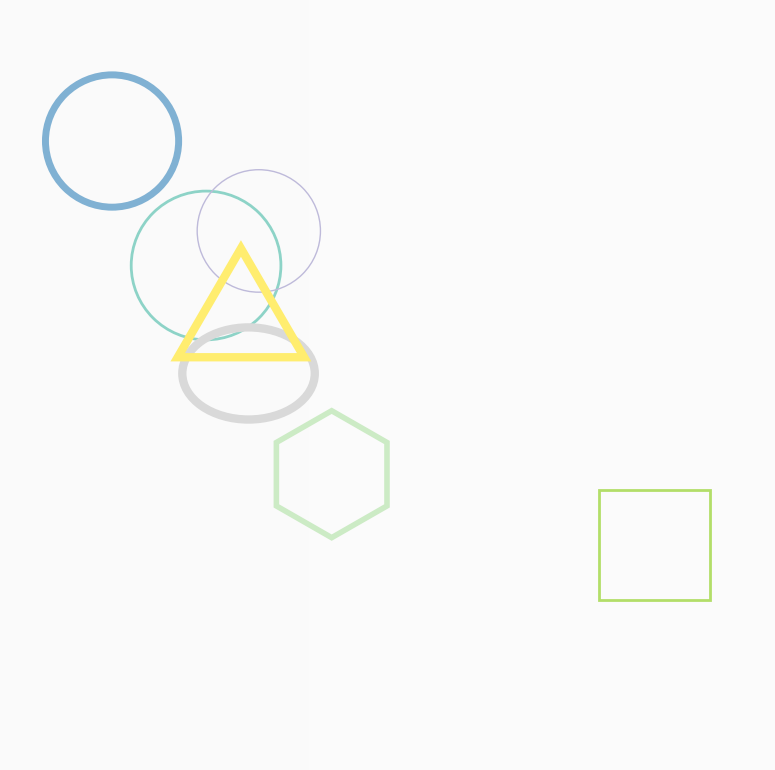[{"shape": "circle", "thickness": 1, "radius": 0.48, "center": [0.266, 0.655]}, {"shape": "circle", "thickness": 0.5, "radius": 0.4, "center": [0.334, 0.7]}, {"shape": "circle", "thickness": 2.5, "radius": 0.43, "center": [0.145, 0.817]}, {"shape": "square", "thickness": 1, "radius": 0.36, "center": [0.844, 0.292]}, {"shape": "oval", "thickness": 3, "radius": 0.43, "center": [0.321, 0.515]}, {"shape": "hexagon", "thickness": 2, "radius": 0.41, "center": [0.428, 0.384]}, {"shape": "triangle", "thickness": 3, "radius": 0.47, "center": [0.311, 0.583]}]